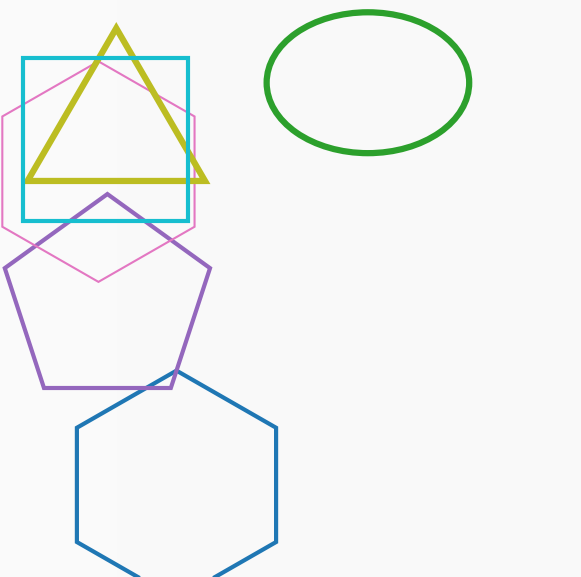[{"shape": "hexagon", "thickness": 2, "radius": 0.99, "center": [0.304, 0.16]}, {"shape": "oval", "thickness": 3, "radius": 0.87, "center": [0.633, 0.856]}, {"shape": "pentagon", "thickness": 2, "radius": 0.93, "center": [0.185, 0.477]}, {"shape": "hexagon", "thickness": 1, "radius": 0.95, "center": [0.169, 0.702]}, {"shape": "triangle", "thickness": 3, "radius": 0.88, "center": [0.2, 0.774]}, {"shape": "square", "thickness": 2, "radius": 0.71, "center": [0.181, 0.758]}]